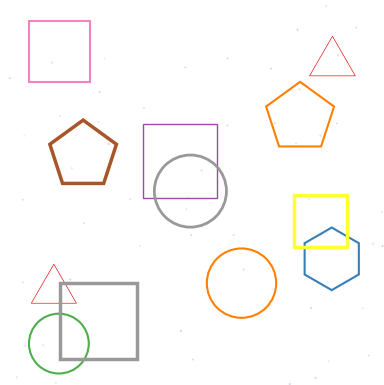[{"shape": "triangle", "thickness": 0.5, "radius": 0.34, "center": [0.864, 0.837]}, {"shape": "triangle", "thickness": 0.5, "radius": 0.34, "center": [0.14, 0.246]}, {"shape": "hexagon", "thickness": 1.5, "radius": 0.41, "center": [0.862, 0.328]}, {"shape": "circle", "thickness": 1.5, "radius": 0.39, "center": [0.153, 0.108]}, {"shape": "square", "thickness": 1, "radius": 0.48, "center": [0.469, 0.583]}, {"shape": "pentagon", "thickness": 1.5, "radius": 0.46, "center": [0.779, 0.695]}, {"shape": "circle", "thickness": 1.5, "radius": 0.45, "center": [0.627, 0.265]}, {"shape": "square", "thickness": 2.5, "radius": 0.34, "center": [0.832, 0.426]}, {"shape": "pentagon", "thickness": 2.5, "radius": 0.45, "center": [0.216, 0.597]}, {"shape": "square", "thickness": 1.5, "radius": 0.4, "center": [0.155, 0.866]}, {"shape": "square", "thickness": 2.5, "radius": 0.5, "center": [0.255, 0.166]}, {"shape": "circle", "thickness": 2, "radius": 0.47, "center": [0.495, 0.504]}]